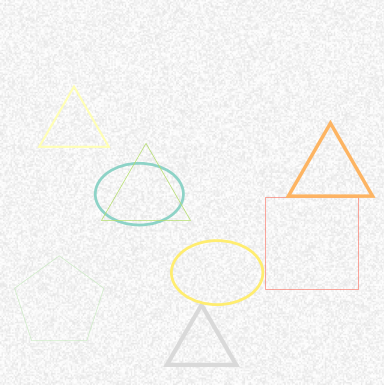[{"shape": "oval", "thickness": 2, "radius": 0.57, "center": [0.362, 0.496]}, {"shape": "triangle", "thickness": 1.5, "radius": 0.52, "center": [0.192, 0.671]}, {"shape": "square", "thickness": 0.5, "radius": 0.6, "center": [0.809, 0.369]}, {"shape": "triangle", "thickness": 2.5, "radius": 0.63, "center": [0.858, 0.554]}, {"shape": "triangle", "thickness": 0.5, "radius": 0.67, "center": [0.379, 0.494]}, {"shape": "triangle", "thickness": 3, "radius": 0.52, "center": [0.523, 0.104]}, {"shape": "pentagon", "thickness": 0.5, "radius": 0.61, "center": [0.154, 0.214]}, {"shape": "oval", "thickness": 2, "radius": 0.59, "center": [0.564, 0.292]}]